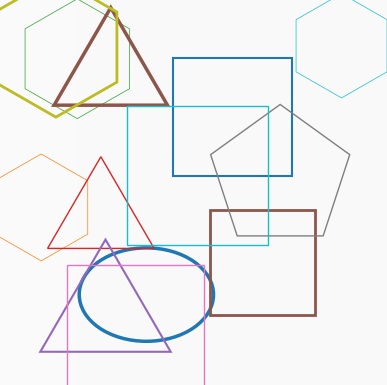[{"shape": "oval", "thickness": 2.5, "radius": 0.87, "center": [0.378, 0.235]}, {"shape": "square", "thickness": 1.5, "radius": 0.77, "center": [0.599, 0.696]}, {"shape": "hexagon", "thickness": 0.5, "radius": 0.69, "center": [0.106, 0.461]}, {"shape": "hexagon", "thickness": 0.5, "radius": 0.78, "center": [0.199, 0.847]}, {"shape": "triangle", "thickness": 1, "radius": 0.79, "center": [0.26, 0.434]}, {"shape": "triangle", "thickness": 1.5, "radius": 0.97, "center": [0.272, 0.183]}, {"shape": "triangle", "thickness": 2.5, "radius": 0.84, "center": [0.286, 0.811]}, {"shape": "square", "thickness": 2, "radius": 0.68, "center": [0.677, 0.318]}, {"shape": "square", "thickness": 1, "radius": 0.88, "center": [0.35, 0.136]}, {"shape": "pentagon", "thickness": 1, "radius": 0.94, "center": [0.723, 0.54]}, {"shape": "hexagon", "thickness": 2, "radius": 0.91, "center": [0.144, 0.878]}, {"shape": "hexagon", "thickness": 0.5, "radius": 0.68, "center": [0.881, 0.881]}, {"shape": "square", "thickness": 1, "radius": 0.91, "center": [0.51, 0.544]}]